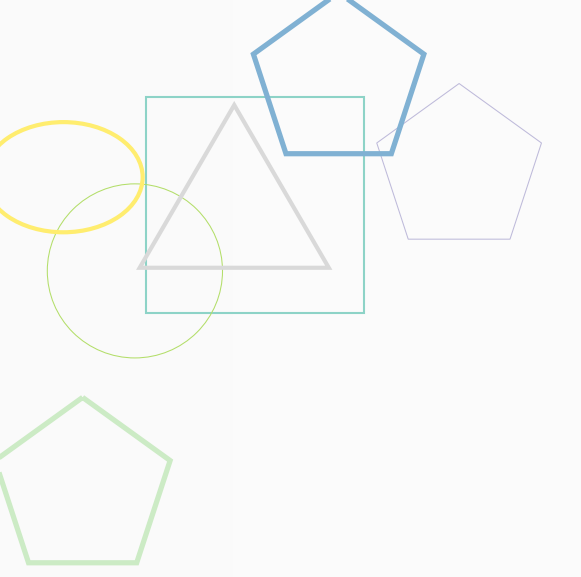[{"shape": "square", "thickness": 1, "radius": 0.94, "center": [0.439, 0.644]}, {"shape": "pentagon", "thickness": 0.5, "radius": 0.74, "center": [0.79, 0.706]}, {"shape": "pentagon", "thickness": 2.5, "radius": 0.77, "center": [0.583, 0.858]}, {"shape": "circle", "thickness": 0.5, "radius": 0.75, "center": [0.232, 0.53]}, {"shape": "triangle", "thickness": 2, "radius": 0.94, "center": [0.403, 0.629]}, {"shape": "pentagon", "thickness": 2.5, "radius": 0.79, "center": [0.142, 0.153]}, {"shape": "oval", "thickness": 2, "radius": 0.68, "center": [0.109, 0.692]}]